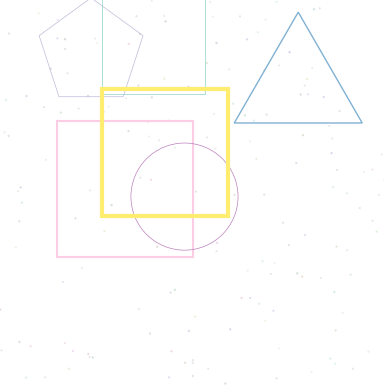[{"shape": "square", "thickness": 0.5, "radius": 0.67, "center": [0.399, 0.889]}, {"shape": "pentagon", "thickness": 0.5, "radius": 0.71, "center": [0.237, 0.864]}, {"shape": "triangle", "thickness": 1, "radius": 0.96, "center": [0.775, 0.776]}, {"shape": "square", "thickness": 1.5, "radius": 0.88, "center": [0.324, 0.509]}, {"shape": "circle", "thickness": 0.5, "radius": 0.7, "center": [0.479, 0.489]}, {"shape": "square", "thickness": 3, "radius": 0.82, "center": [0.429, 0.604]}]